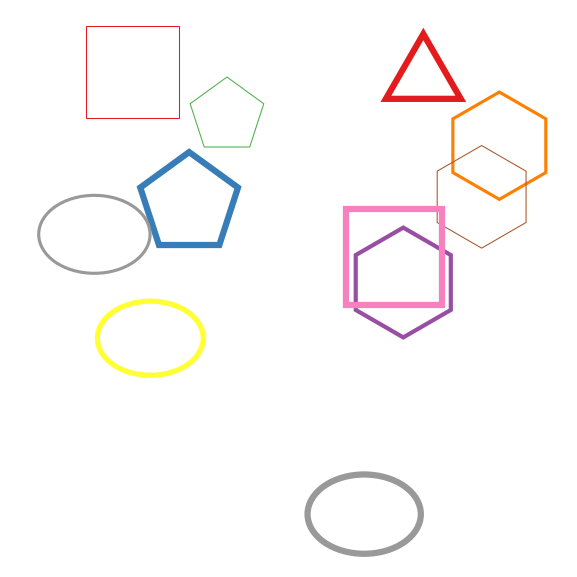[{"shape": "square", "thickness": 0.5, "radius": 0.4, "center": [0.23, 0.875]}, {"shape": "triangle", "thickness": 3, "radius": 0.37, "center": [0.733, 0.865]}, {"shape": "pentagon", "thickness": 3, "radius": 0.44, "center": [0.328, 0.647]}, {"shape": "pentagon", "thickness": 0.5, "radius": 0.33, "center": [0.393, 0.799]}, {"shape": "hexagon", "thickness": 2, "radius": 0.48, "center": [0.698, 0.51]}, {"shape": "hexagon", "thickness": 1.5, "radius": 0.46, "center": [0.865, 0.747]}, {"shape": "oval", "thickness": 2.5, "radius": 0.46, "center": [0.26, 0.413]}, {"shape": "hexagon", "thickness": 0.5, "radius": 0.44, "center": [0.834, 0.658]}, {"shape": "square", "thickness": 3, "radius": 0.42, "center": [0.682, 0.554]}, {"shape": "oval", "thickness": 1.5, "radius": 0.48, "center": [0.163, 0.593]}, {"shape": "oval", "thickness": 3, "radius": 0.49, "center": [0.631, 0.109]}]